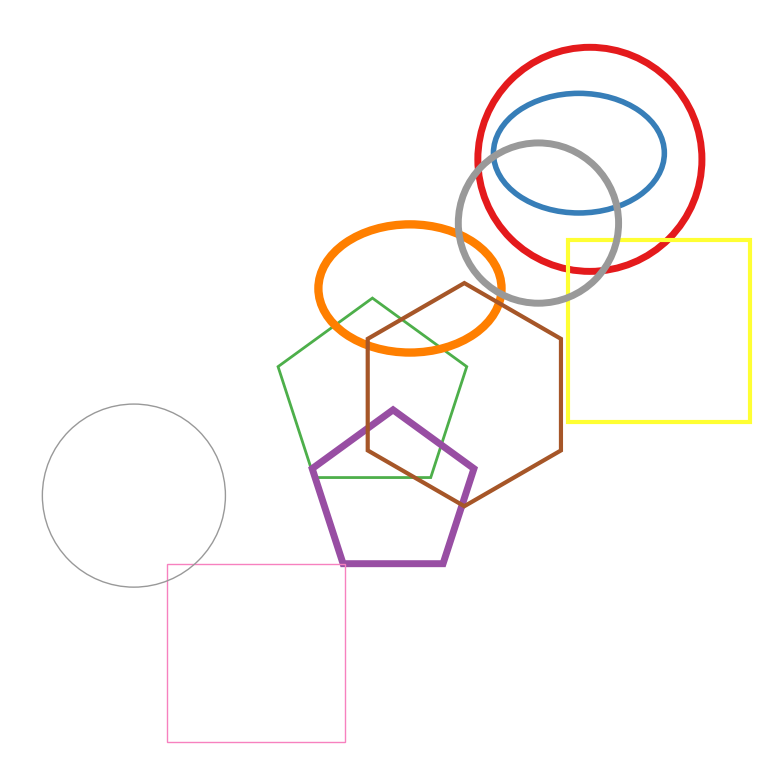[{"shape": "circle", "thickness": 2.5, "radius": 0.73, "center": [0.766, 0.793]}, {"shape": "oval", "thickness": 2, "radius": 0.55, "center": [0.752, 0.801]}, {"shape": "pentagon", "thickness": 1, "radius": 0.64, "center": [0.484, 0.484]}, {"shape": "pentagon", "thickness": 2.5, "radius": 0.55, "center": [0.51, 0.357]}, {"shape": "oval", "thickness": 3, "radius": 0.59, "center": [0.532, 0.625]}, {"shape": "square", "thickness": 1.5, "radius": 0.59, "center": [0.856, 0.57]}, {"shape": "hexagon", "thickness": 1.5, "radius": 0.72, "center": [0.603, 0.487]}, {"shape": "square", "thickness": 0.5, "radius": 0.58, "center": [0.332, 0.152]}, {"shape": "circle", "thickness": 2.5, "radius": 0.52, "center": [0.699, 0.71]}, {"shape": "circle", "thickness": 0.5, "radius": 0.59, "center": [0.174, 0.356]}]